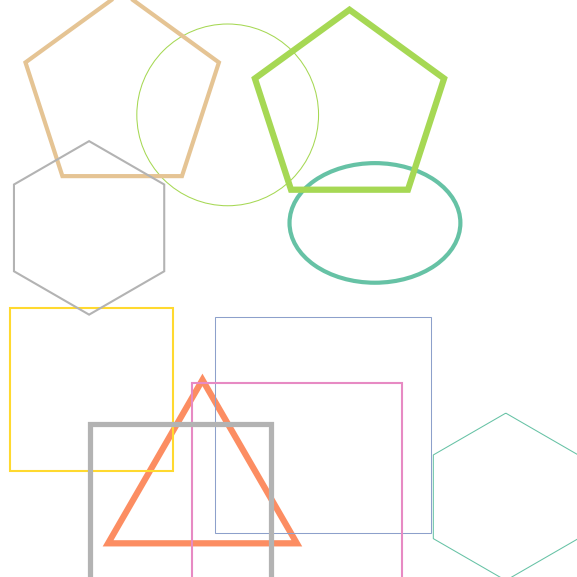[{"shape": "hexagon", "thickness": 0.5, "radius": 0.72, "center": [0.876, 0.139]}, {"shape": "oval", "thickness": 2, "radius": 0.74, "center": [0.649, 0.613]}, {"shape": "triangle", "thickness": 3, "radius": 0.94, "center": [0.351, 0.153]}, {"shape": "square", "thickness": 0.5, "radius": 0.93, "center": [0.56, 0.263]}, {"shape": "square", "thickness": 1, "radius": 0.91, "center": [0.514, 0.154]}, {"shape": "circle", "thickness": 0.5, "radius": 0.79, "center": [0.394, 0.8]}, {"shape": "pentagon", "thickness": 3, "radius": 0.86, "center": [0.605, 0.81]}, {"shape": "square", "thickness": 1, "radius": 0.7, "center": [0.158, 0.325]}, {"shape": "pentagon", "thickness": 2, "radius": 0.88, "center": [0.212, 0.837]}, {"shape": "square", "thickness": 2.5, "radius": 0.79, "center": [0.312, 0.108]}, {"shape": "hexagon", "thickness": 1, "radius": 0.75, "center": [0.154, 0.605]}]